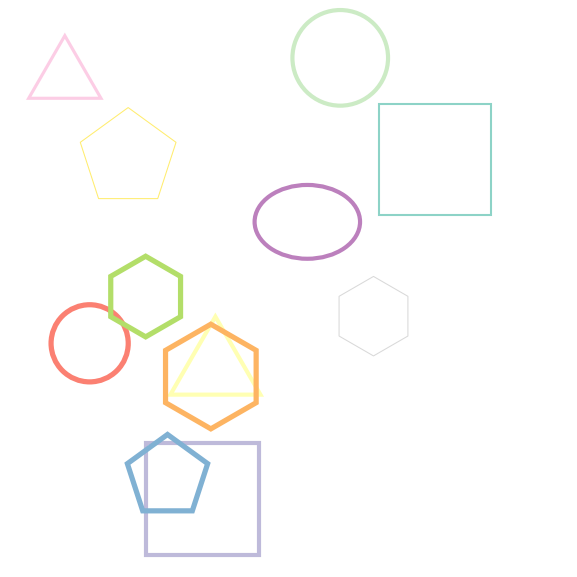[{"shape": "square", "thickness": 1, "radius": 0.48, "center": [0.753, 0.723]}, {"shape": "triangle", "thickness": 2, "radius": 0.45, "center": [0.373, 0.361]}, {"shape": "square", "thickness": 2, "radius": 0.49, "center": [0.35, 0.135]}, {"shape": "circle", "thickness": 2.5, "radius": 0.33, "center": [0.155, 0.405]}, {"shape": "pentagon", "thickness": 2.5, "radius": 0.37, "center": [0.29, 0.174]}, {"shape": "hexagon", "thickness": 2.5, "radius": 0.45, "center": [0.365, 0.347]}, {"shape": "hexagon", "thickness": 2.5, "radius": 0.35, "center": [0.252, 0.486]}, {"shape": "triangle", "thickness": 1.5, "radius": 0.36, "center": [0.112, 0.865]}, {"shape": "hexagon", "thickness": 0.5, "radius": 0.34, "center": [0.647, 0.452]}, {"shape": "oval", "thickness": 2, "radius": 0.46, "center": [0.532, 0.615]}, {"shape": "circle", "thickness": 2, "radius": 0.41, "center": [0.589, 0.899]}, {"shape": "pentagon", "thickness": 0.5, "radius": 0.44, "center": [0.222, 0.726]}]